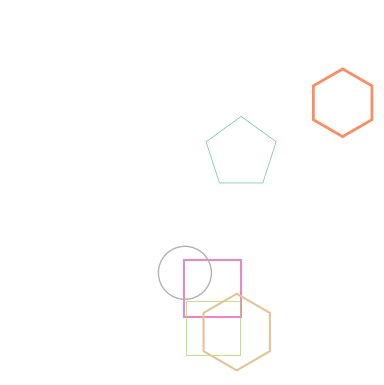[{"shape": "pentagon", "thickness": 0.5, "radius": 0.48, "center": [0.626, 0.602]}, {"shape": "hexagon", "thickness": 2, "radius": 0.44, "center": [0.89, 0.733]}, {"shape": "square", "thickness": 1.5, "radius": 0.37, "center": [0.552, 0.252]}, {"shape": "square", "thickness": 0.5, "radius": 0.35, "center": [0.553, 0.149]}, {"shape": "hexagon", "thickness": 1.5, "radius": 0.5, "center": [0.615, 0.137]}, {"shape": "circle", "thickness": 1, "radius": 0.34, "center": [0.48, 0.291]}]